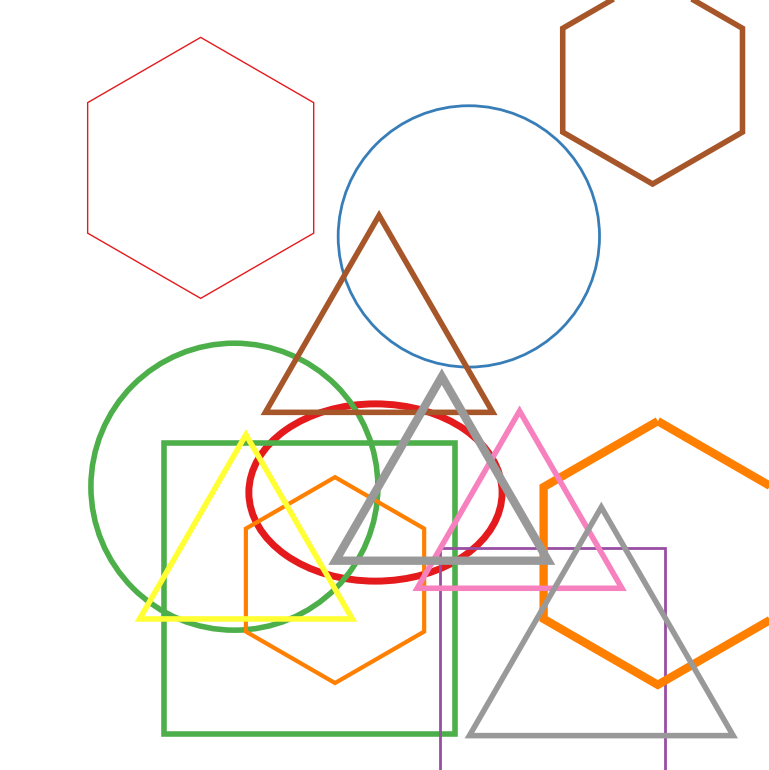[{"shape": "oval", "thickness": 2.5, "radius": 0.82, "center": [0.488, 0.36]}, {"shape": "hexagon", "thickness": 0.5, "radius": 0.85, "center": [0.261, 0.782]}, {"shape": "circle", "thickness": 1, "radius": 0.85, "center": [0.609, 0.693]}, {"shape": "square", "thickness": 2, "radius": 0.94, "center": [0.402, 0.236]}, {"shape": "circle", "thickness": 2, "radius": 0.93, "center": [0.304, 0.368]}, {"shape": "square", "thickness": 1, "radius": 0.73, "center": [0.717, 0.142]}, {"shape": "hexagon", "thickness": 3, "radius": 0.86, "center": [0.854, 0.282]}, {"shape": "hexagon", "thickness": 1.5, "radius": 0.67, "center": [0.435, 0.247]}, {"shape": "triangle", "thickness": 2, "radius": 0.8, "center": [0.319, 0.276]}, {"shape": "triangle", "thickness": 2, "radius": 0.85, "center": [0.492, 0.55]}, {"shape": "hexagon", "thickness": 2, "radius": 0.67, "center": [0.848, 0.896]}, {"shape": "triangle", "thickness": 2, "radius": 0.77, "center": [0.675, 0.313]}, {"shape": "triangle", "thickness": 3, "radius": 0.8, "center": [0.574, 0.351]}, {"shape": "triangle", "thickness": 2, "radius": 0.99, "center": [0.781, 0.144]}]